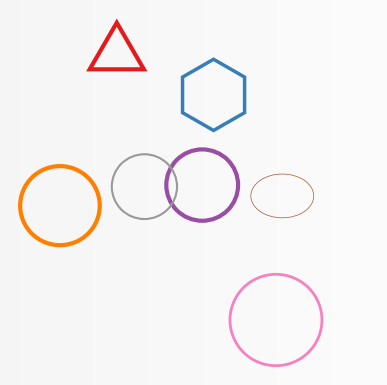[{"shape": "triangle", "thickness": 3, "radius": 0.4, "center": [0.301, 0.86]}, {"shape": "hexagon", "thickness": 2.5, "radius": 0.46, "center": [0.551, 0.754]}, {"shape": "circle", "thickness": 3, "radius": 0.46, "center": [0.522, 0.519]}, {"shape": "circle", "thickness": 3, "radius": 0.51, "center": [0.155, 0.466]}, {"shape": "oval", "thickness": 0.5, "radius": 0.41, "center": [0.729, 0.491]}, {"shape": "circle", "thickness": 2, "radius": 0.59, "center": [0.712, 0.169]}, {"shape": "circle", "thickness": 1.5, "radius": 0.42, "center": [0.373, 0.515]}]